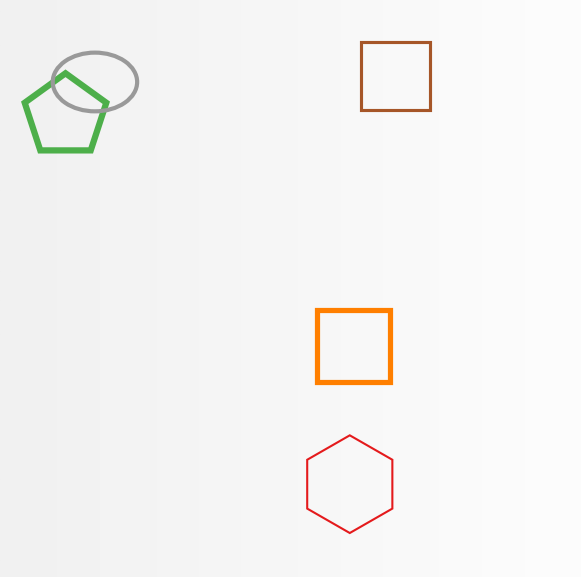[{"shape": "hexagon", "thickness": 1, "radius": 0.42, "center": [0.602, 0.161]}, {"shape": "pentagon", "thickness": 3, "radius": 0.37, "center": [0.113, 0.798]}, {"shape": "square", "thickness": 2.5, "radius": 0.31, "center": [0.609, 0.4]}, {"shape": "square", "thickness": 1.5, "radius": 0.29, "center": [0.68, 0.867]}, {"shape": "oval", "thickness": 2, "radius": 0.36, "center": [0.163, 0.857]}]